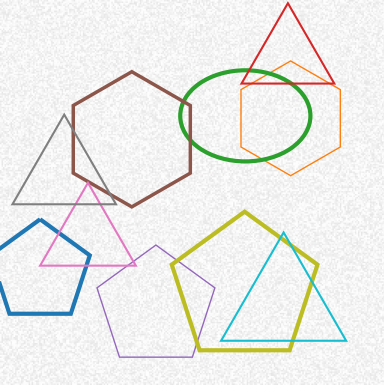[{"shape": "pentagon", "thickness": 3, "radius": 0.68, "center": [0.104, 0.295]}, {"shape": "hexagon", "thickness": 1, "radius": 0.74, "center": [0.755, 0.693]}, {"shape": "oval", "thickness": 3, "radius": 0.85, "center": [0.637, 0.699]}, {"shape": "triangle", "thickness": 1.5, "radius": 0.7, "center": [0.748, 0.853]}, {"shape": "pentagon", "thickness": 1, "radius": 0.8, "center": [0.405, 0.203]}, {"shape": "hexagon", "thickness": 2.5, "radius": 0.88, "center": [0.342, 0.638]}, {"shape": "triangle", "thickness": 1.5, "radius": 0.72, "center": [0.228, 0.382]}, {"shape": "triangle", "thickness": 1.5, "radius": 0.78, "center": [0.167, 0.547]}, {"shape": "pentagon", "thickness": 3, "radius": 0.99, "center": [0.635, 0.251]}, {"shape": "triangle", "thickness": 1.5, "radius": 0.94, "center": [0.737, 0.209]}]